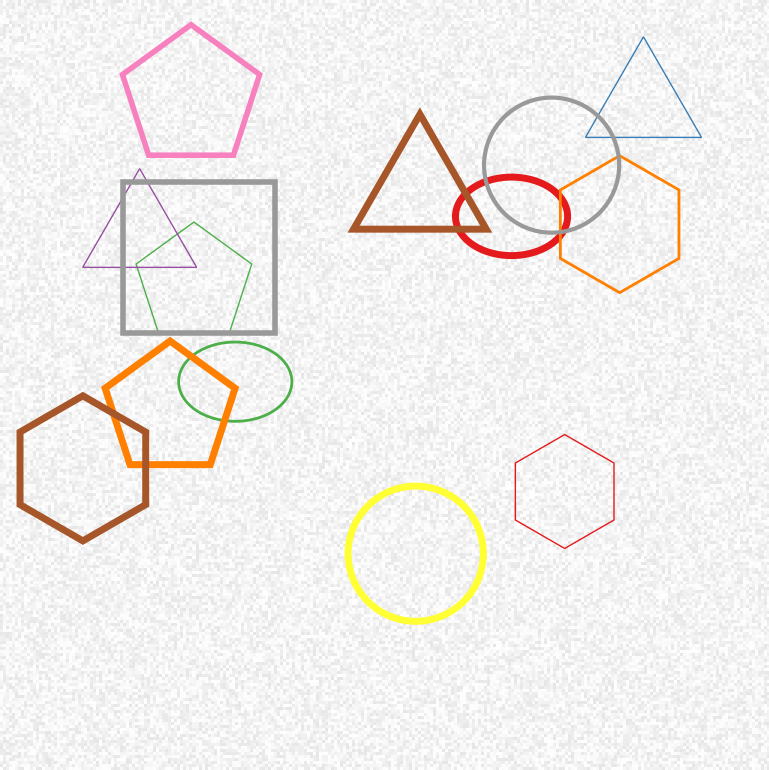[{"shape": "hexagon", "thickness": 0.5, "radius": 0.37, "center": [0.733, 0.362]}, {"shape": "oval", "thickness": 2.5, "radius": 0.36, "center": [0.664, 0.719]}, {"shape": "triangle", "thickness": 0.5, "radius": 0.44, "center": [0.836, 0.865]}, {"shape": "pentagon", "thickness": 0.5, "radius": 0.39, "center": [0.252, 0.633]}, {"shape": "oval", "thickness": 1, "radius": 0.37, "center": [0.306, 0.504]}, {"shape": "triangle", "thickness": 0.5, "radius": 0.43, "center": [0.181, 0.696]}, {"shape": "pentagon", "thickness": 2.5, "radius": 0.44, "center": [0.221, 0.468]}, {"shape": "hexagon", "thickness": 1, "radius": 0.44, "center": [0.805, 0.709]}, {"shape": "circle", "thickness": 2.5, "radius": 0.44, "center": [0.54, 0.281]}, {"shape": "triangle", "thickness": 2.5, "radius": 0.5, "center": [0.545, 0.752]}, {"shape": "hexagon", "thickness": 2.5, "radius": 0.47, "center": [0.108, 0.392]}, {"shape": "pentagon", "thickness": 2, "radius": 0.47, "center": [0.248, 0.874]}, {"shape": "circle", "thickness": 1.5, "radius": 0.44, "center": [0.716, 0.786]}, {"shape": "square", "thickness": 2, "radius": 0.49, "center": [0.258, 0.665]}]